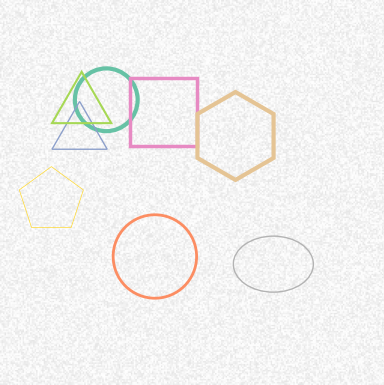[{"shape": "circle", "thickness": 3, "radius": 0.41, "center": [0.276, 0.741]}, {"shape": "circle", "thickness": 2, "radius": 0.54, "center": [0.402, 0.334]}, {"shape": "triangle", "thickness": 1, "radius": 0.41, "center": [0.207, 0.654]}, {"shape": "square", "thickness": 2.5, "radius": 0.44, "center": [0.425, 0.71]}, {"shape": "triangle", "thickness": 1.5, "radius": 0.44, "center": [0.212, 0.725]}, {"shape": "pentagon", "thickness": 0.5, "radius": 0.44, "center": [0.133, 0.48]}, {"shape": "hexagon", "thickness": 3, "radius": 0.57, "center": [0.612, 0.647]}, {"shape": "oval", "thickness": 1, "radius": 0.52, "center": [0.71, 0.314]}]